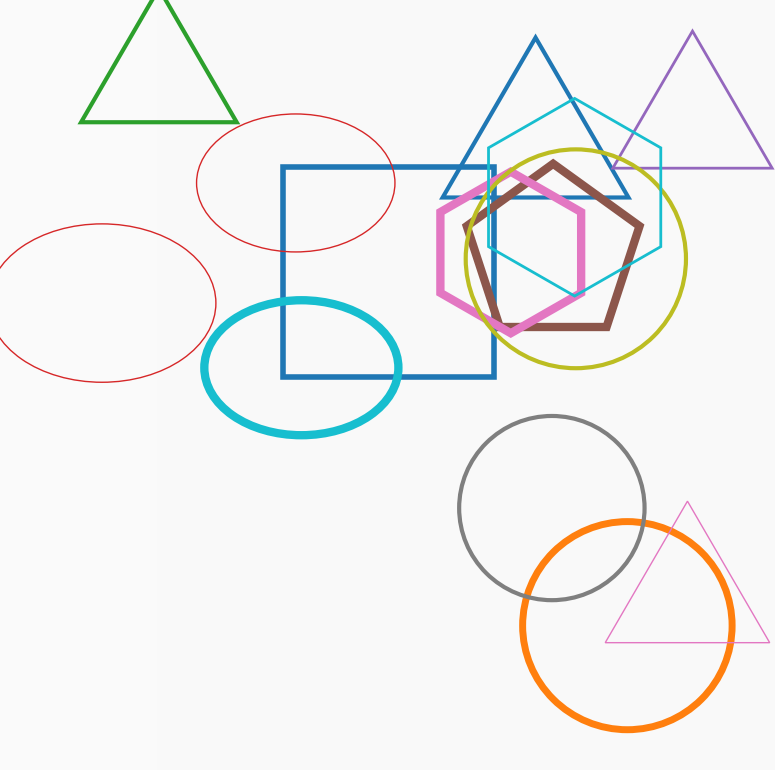[{"shape": "square", "thickness": 2, "radius": 0.68, "center": [0.501, 0.647]}, {"shape": "triangle", "thickness": 1.5, "radius": 0.69, "center": [0.691, 0.813]}, {"shape": "circle", "thickness": 2.5, "radius": 0.68, "center": [0.81, 0.187]}, {"shape": "triangle", "thickness": 1.5, "radius": 0.58, "center": [0.205, 0.899]}, {"shape": "oval", "thickness": 0.5, "radius": 0.73, "center": [0.132, 0.606]}, {"shape": "oval", "thickness": 0.5, "radius": 0.64, "center": [0.382, 0.762]}, {"shape": "triangle", "thickness": 1, "radius": 0.59, "center": [0.894, 0.841]}, {"shape": "pentagon", "thickness": 3, "radius": 0.59, "center": [0.714, 0.67]}, {"shape": "hexagon", "thickness": 3, "radius": 0.52, "center": [0.659, 0.672]}, {"shape": "triangle", "thickness": 0.5, "radius": 0.61, "center": [0.887, 0.227]}, {"shape": "circle", "thickness": 1.5, "radius": 0.6, "center": [0.712, 0.34]}, {"shape": "circle", "thickness": 1.5, "radius": 0.71, "center": [0.743, 0.664]}, {"shape": "oval", "thickness": 3, "radius": 0.63, "center": [0.389, 0.522]}, {"shape": "hexagon", "thickness": 1, "radius": 0.64, "center": [0.741, 0.744]}]